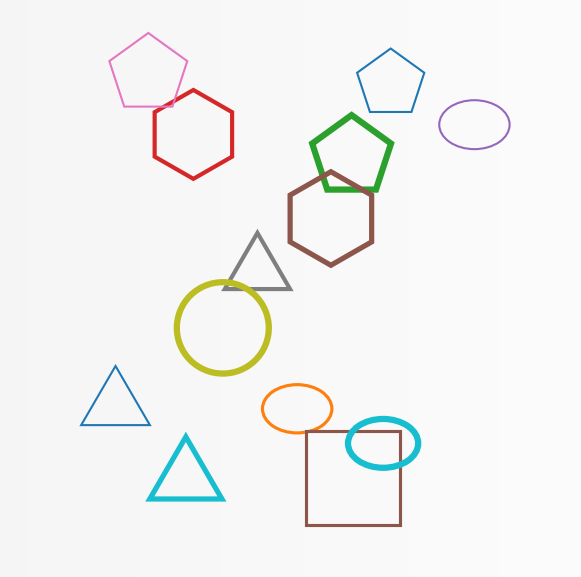[{"shape": "pentagon", "thickness": 1, "radius": 0.3, "center": [0.672, 0.854]}, {"shape": "triangle", "thickness": 1, "radius": 0.34, "center": [0.199, 0.297]}, {"shape": "oval", "thickness": 1.5, "radius": 0.3, "center": [0.511, 0.291]}, {"shape": "pentagon", "thickness": 3, "radius": 0.36, "center": [0.605, 0.729]}, {"shape": "hexagon", "thickness": 2, "radius": 0.38, "center": [0.333, 0.766]}, {"shape": "oval", "thickness": 1, "radius": 0.3, "center": [0.816, 0.783]}, {"shape": "square", "thickness": 1.5, "radius": 0.41, "center": [0.607, 0.171]}, {"shape": "hexagon", "thickness": 2.5, "radius": 0.4, "center": [0.569, 0.621]}, {"shape": "pentagon", "thickness": 1, "radius": 0.35, "center": [0.255, 0.872]}, {"shape": "triangle", "thickness": 2, "radius": 0.32, "center": [0.443, 0.531]}, {"shape": "circle", "thickness": 3, "radius": 0.4, "center": [0.383, 0.431]}, {"shape": "oval", "thickness": 3, "radius": 0.3, "center": [0.659, 0.231]}, {"shape": "triangle", "thickness": 2.5, "radius": 0.36, "center": [0.32, 0.171]}]